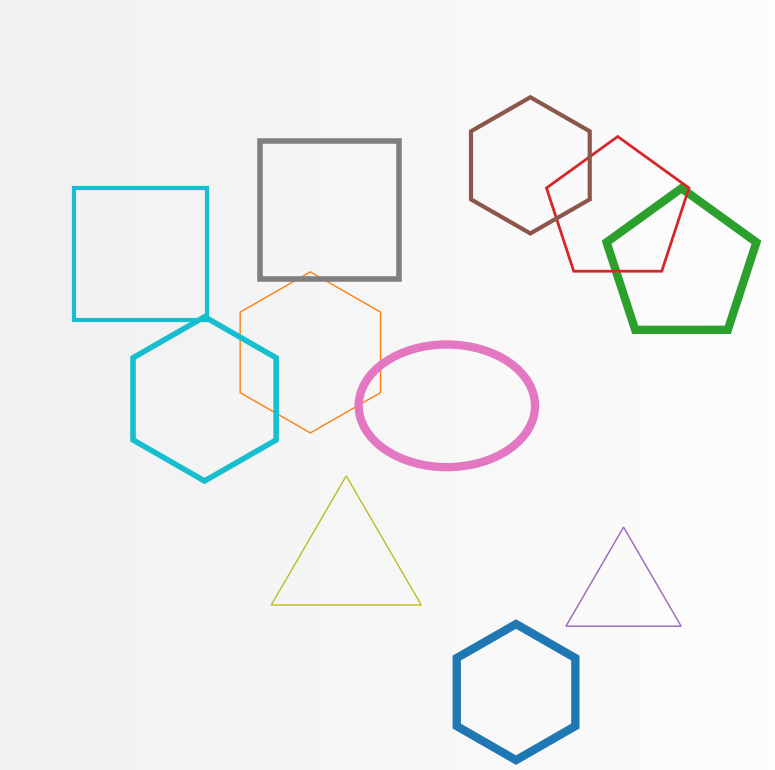[{"shape": "hexagon", "thickness": 3, "radius": 0.44, "center": [0.666, 0.101]}, {"shape": "hexagon", "thickness": 0.5, "radius": 0.52, "center": [0.4, 0.542]}, {"shape": "pentagon", "thickness": 3, "radius": 0.51, "center": [0.879, 0.654]}, {"shape": "pentagon", "thickness": 1, "radius": 0.48, "center": [0.797, 0.726]}, {"shape": "triangle", "thickness": 0.5, "radius": 0.43, "center": [0.805, 0.23]}, {"shape": "hexagon", "thickness": 1.5, "radius": 0.44, "center": [0.684, 0.785]}, {"shape": "oval", "thickness": 3, "radius": 0.57, "center": [0.577, 0.473]}, {"shape": "square", "thickness": 2, "radius": 0.45, "center": [0.425, 0.727]}, {"shape": "triangle", "thickness": 0.5, "radius": 0.56, "center": [0.447, 0.27]}, {"shape": "hexagon", "thickness": 2, "radius": 0.53, "center": [0.264, 0.482]}, {"shape": "square", "thickness": 1.5, "radius": 0.43, "center": [0.182, 0.67]}]